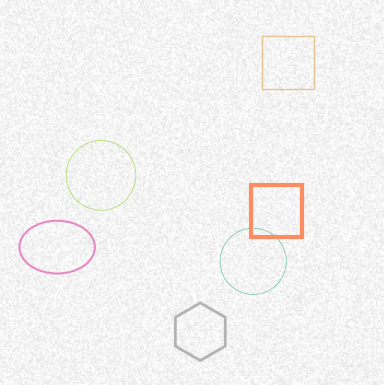[{"shape": "circle", "thickness": 0.5, "radius": 0.43, "center": [0.658, 0.321]}, {"shape": "square", "thickness": 3, "radius": 0.33, "center": [0.718, 0.453]}, {"shape": "oval", "thickness": 1.5, "radius": 0.49, "center": [0.149, 0.358]}, {"shape": "circle", "thickness": 0.5, "radius": 0.45, "center": [0.262, 0.544]}, {"shape": "square", "thickness": 1, "radius": 0.34, "center": [0.748, 0.839]}, {"shape": "hexagon", "thickness": 2, "radius": 0.37, "center": [0.52, 0.138]}]